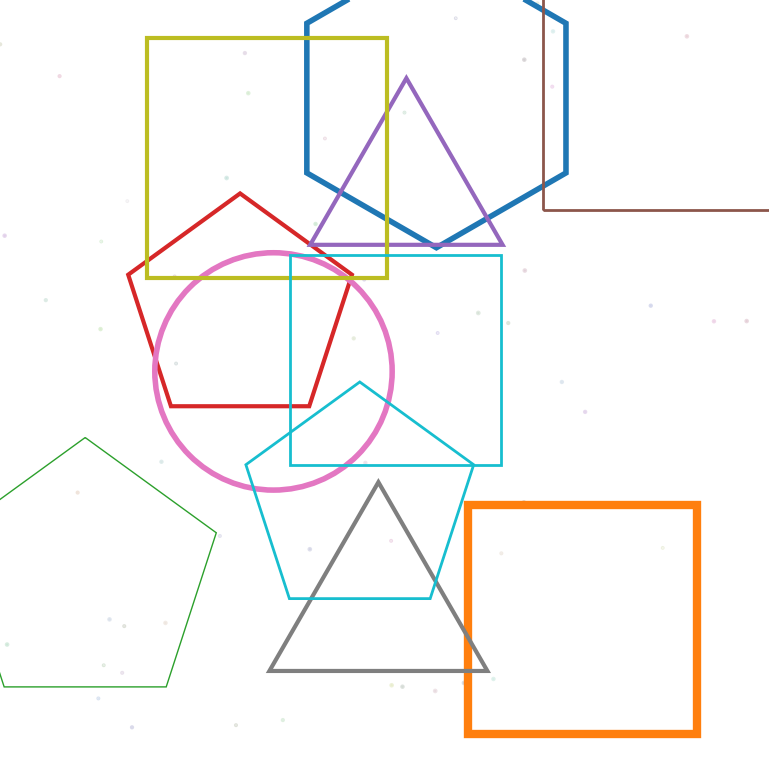[{"shape": "hexagon", "thickness": 2, "radius": 0.97, "center": [0.567, 0.873]}, {"shape": "square", "thickness": 3, "radius": 0.75, "center": [0.757, 0.196]}, {"shape": "pentagon", "thickness": 0.5, "radius": 0.9, "center": [0.111, 0.253]}, {"shape": "pentagon", "thickness": 1.5, "radius": 0.76, "center": [0.312, 0.596]}, {"shape": "triangle", "thickness": 1.5, "radius": 0.72, "center": [0.528, 0.754]}, {"shape": "square", "thickness": 1, "radius": 0.8, "center": [0.864, 0.886]}, {"shape": "circle", "thickness": 2, "radius": 0.77, "center": [0.355, 0.518]}, {"shape": "triangle", "thickness": 1.5, "radius": 0.82, "center": [0.491, 0.21]}, {"shape": "square", "thickness": 1.5, "radius": 0.78, "center": [0.347, 0.795]}, {"shape": "square", "thickness": 1, "radius": 0.68, "center": [0.514, 0.532]}, {"shape": "pentagon", "thickness": 1, "radius": 0.78, "center": [0.467, 0.348]}]